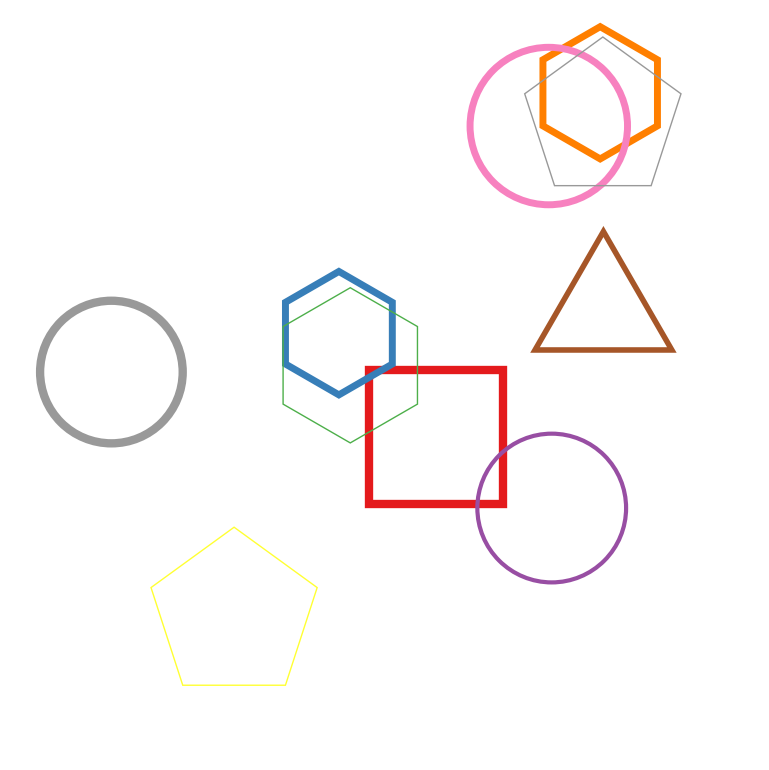[{"shape": "square", "thickness": 3, "radius": 0.43, "center": [0.566, 0.433]}, {"shape": "hexagon", "thickness": 2.5, "radius": 0.4, "center": [0.44, 0.567]}, {"shape": "hexagon", "thickness": 0.5, "radius": 0.5, "center": [0.455, 0.526]}, {"shape": "circle", "thickness": 1.5, "radius": 0.48, "center": [0.717, 0.34]}, {"shape": "hexagon", "thickness": 2.5, "radius": 0.43, "center": [0.779, 0.879]}, {"shape": "pentagon", "thickness": 0.5, "radius": 0.57, "center": [0.304, 0.202]}, {"shape": "triangle", "thickness": 2, "radius": 0.51, "center": [0.784, 0.597]}, {"shape": "circle", "thickness": 2.5, "radius": 0.51, "center": [0.713, 0.836]}, {"shape": "pentagon", "thickness": 0.5, "radius": 0.53, "center": [0.783, 0.845]}, {"shape": "circle", "thickness": 3, "radius": 0.46, "center": [0.145, 0.517]}]